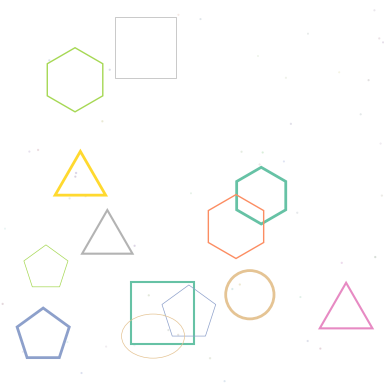[{"shape": "hexagon", "thickness": 2, "radius": 0.37, "center": [0.678, 0.492]}, {"shape": "square", "thickness": 1.5, "radius": 0.41, "center": [0.422, 0.187]}, {"shape": "hexagon", "thickness": 1, "radius": 0.41, "center": [0.613, 0.412]}, {"shape": "pentagon", "thickness": 2, "radius": 0.36, "center": [0.112, 0.129]}, {"shape": "pentagon", "thickness": 0.5, "radius": 0.37, "center": [0.491, 0.186]}, {"shape": "triangle", "thickness": 1.5, "radius": 0.39, "center": [0.899, 0.187]}, {"shape": "hexagon", "thickness": 1, "radius": 0.42, "center": [0.195, 0.793]}, {"shape": "pentagon", "thickness": 0.5, "radius": 0.3, "center": [0.119, 0.304]}, {"shape": "triangle", "thickness": 2, "radius": 0.38, "center": [0.209, 0.531]}, {"shape": "oval", "thickness": 0.5, "radius": 0.41, "center": [0.398, 0.127]}, {"shape": "circle", "thickness": 2, "radius": 0.31, "center": [0.649, 0.234]}, {"shape": "square", "thickness": 0.5, "radius": 0.39, "center": [0.378, 0.876]}, {"shape": "triangle", "thickness": 1.5, "radius": 0.38, "center": [0.279, 0.379]}]